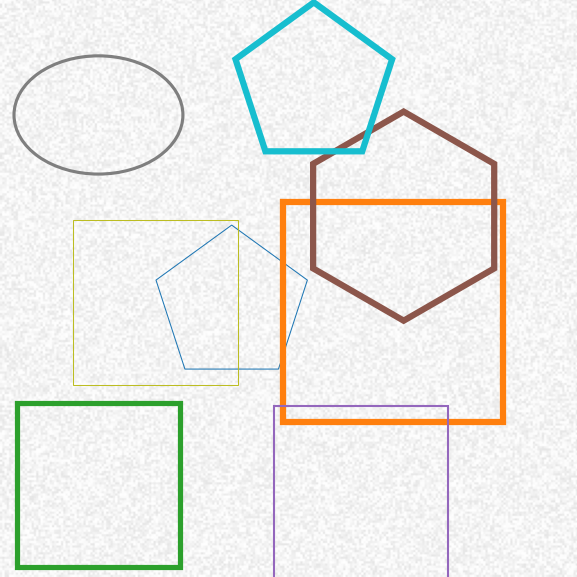[{"shape": "pentagon", "thickness": 0.5, "radius": 0.69, "center": [0.401, 0.472]}, {"shape": "square", "thickness": 3, "radius": 0.95, "center": [0.68, 0.459]}, {"shape": "square", "thickness": 2.5, "radius": 0.71, "center": [0.17, 0.159]}, {"shape": "square", "thickness": 1, "radius": 0.75, "center": [0.625, 0.146]}, {"shape": "hexagon", "thickness": 3, "radius": 0.91, "center": [0.699, 0.625]}, {"shape": "oval", "thickness": 1.5, "radius": 0.73, "center": [0.17, 0.8]}, {"shape": "square", "thickness": 0.5, "radius": 0.71, "center": [0.27, 0.475]}, {"shape": "pentagon", "thickness": 3, "radius": 0.71, "center": [0.543, 0.852]}]